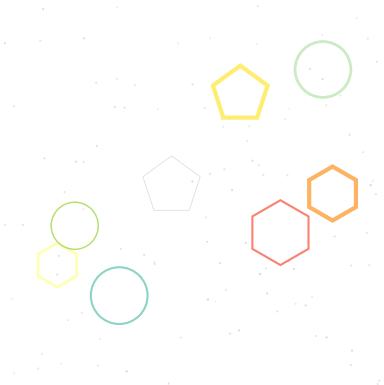[{"shape": "circle", "thickness": 1.5, "radius": 0.37, "center": [0.31, 0.232]}, {"shape": "hexagon", "thickness": 2, "radius": 0.29, "center": [0.149, 0.311]}, {"shape": "hexagon", "thickness": 1.5, "radius": 0.42, "center": [0.728, 0.396]}, {"shape": "hexagon", "thickness": 3, "radius": 0.35, "center": [0.864, 0.497]}, {"shape": "circle", "thickness": 1, "radius": 0.31, "center": [0.194, 0.414]}, {"shape": "pentagon", "thickness": 0.5, "radius": 0.39, "center": [0.446, 0.517]}, {"shape": "circle", "thickness": 2, "radius": 0.36, "center": [0.839, 0.82]}, {"shape": "pentagon", "thickness": 3, "radius": 0.37, "center": [0.624, 0.755]}]